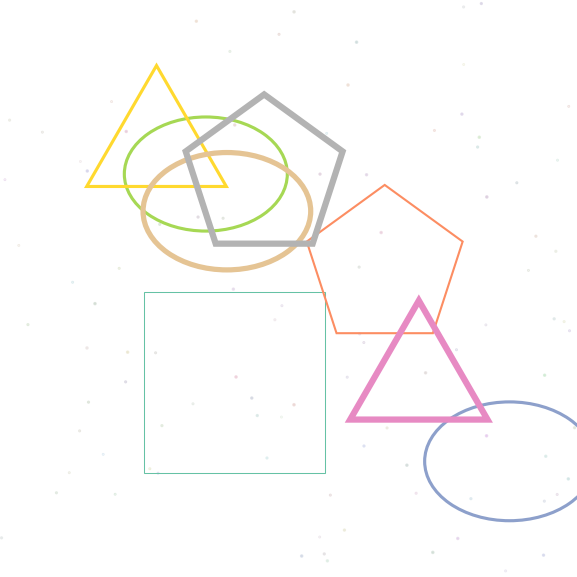[{"shape": "square", "thickness": 0.5, "radius": 0.78, "center": [0.406, 0.337]}, {"shape": "pentagon", "thickness": 1, "radius": 0.71, "center": [0.666, 0.537]}, {"shape": "oval", "thickness": 1.5, "radius": 0.73, "center": [0.882, 0.2]}, {"shape": "triangle", "thickness": 3, "radius": 0.69, "center": [0.725, 0.341]}, {"shape": "oval", "thickness": 1.5, "radius": 0.71, "center": [0.356, 0.698]}, {"shape": "triangle", "thickness": 1.5, "radius": 0.7, "center": [0.271, 0.746]}, {"shape": "oval", "thickness": 2.5, "radius": 0.73, "center": [0.393, 0.633]}, {"shape": "pentagon", "thickness": 3, "radius": 0.71, "center": [0.457, 0.693]}]